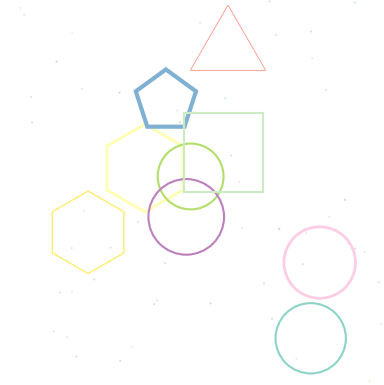[{"shape": "circle", "thickness": 1.5, "radius": 0.46, "center": [0.807, 0.121]}, {"shape": "hexagon", "thickness": 2, "radius": 0.57, "center": [0.376, 0.564]}, {"shape": "triangle", "thickness": 0.5, "radius": 0.57, "center": [0.592, 0.874]}, {"shape": "pentagon", "thickness": 3, "radius": 0.41, "center": [0.431, 0.737]}, {"shape": "circle", "thickness": 1.5, "radius": 0.43, "center": [0.495, 0.542]}, {"shape": "circle", "thickness": 2, "radius": 0.46, "center": [0.83, 0.318]}, {"shape": "circle", "thickness": 1.5, "radius": 0.49, "center": [0.484, 0.437]}, {"shape": "square", "thickness": 1.5, "radius": 0.51, "center": [0.58, 0.603]}, {"shape": "hexagon", "thickness": 1, "radius": 0.54, "center": [0.229, 0.397]}]